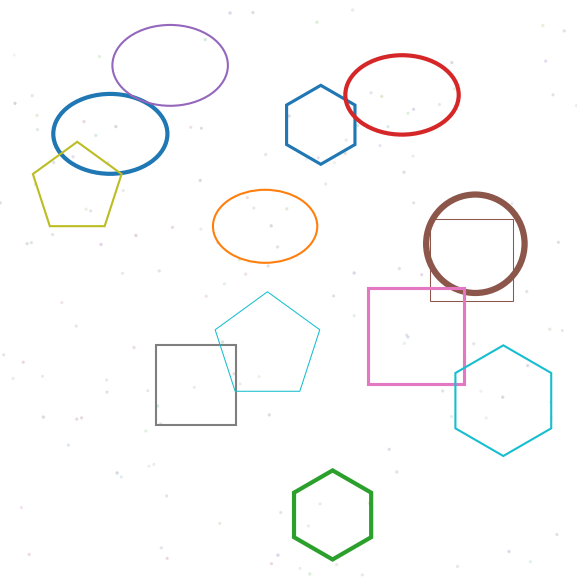[{"shape": "hexagon", "thickness": 1.5, "radius": 0.34, "center": [0.555, 0.783]}, {"shape": "oval", "thickness": 2, "radius": 0.49, "center": [0.191, 0.767]}, {"shape": "oval", "thickness": 1, "radius": 0.45, "center": [0.459, 0.607]}, {"shape": "hexagon", "thickness": 2, "radius": 0.39, "center": [0.576, 0.107]}, {"shape": "oval", "thickness": 2, "radius": 0.49, "center": [0.696, 0.835]}, {"shape": "oval", "thickness": 1, "radius": 0.5, "center": [0.295, 0.886]}, {"shape": "circle", "thickness": 3, "radius": 0.43, "center": [0.823, 0.577]}, {"shape": "square", "thickness": 0.5, "radius": 0.36, "center": [0.817, 0.549]}, {"shape": "square", "thickness": 1.5, "radius": 0.42, "center": [0.721, 0.417]}, {"shape": "square", "thickness": 1, "radius": 0.35, "center": [0.339, 0.333]}, {"shape": "pentagon", "thickness": 1, "radius": 0.4, "center": [0.134, 0.673]}, {"shape": "hexagon", "thickness": 1, "radius": 0.48, "center": [0.872, 0.305]}, {"shape": "pentagon", "thickness": 0.5, "radius": 0.48, "center": [0.463, 0.399]}]